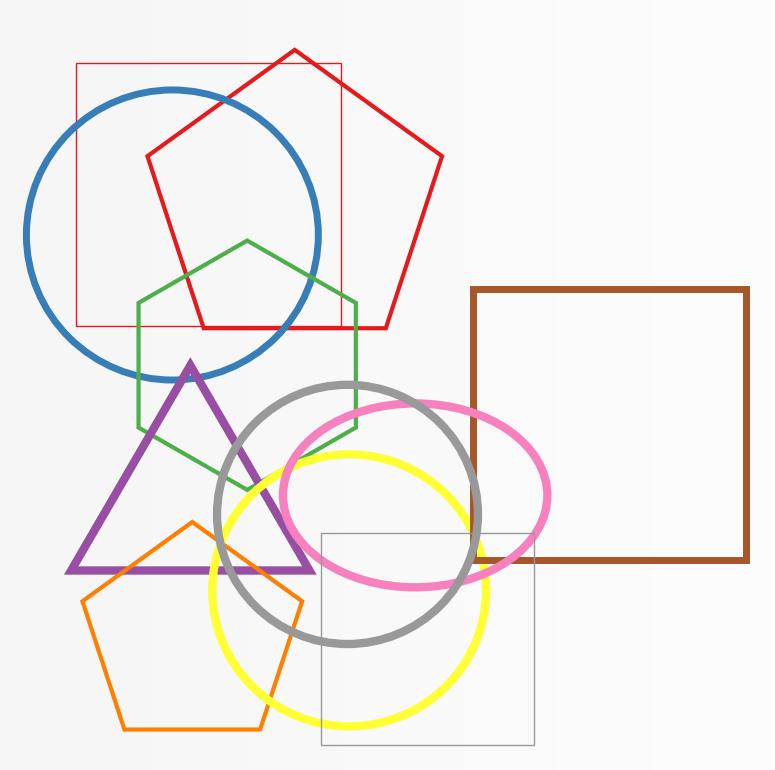[{"shape": "square", "thickness": 0.5, "radius": 0.85, "center": [0.269, 0.747]}, {"shape": "pentagon", "thickness": 1.5, "radius": 1.0, "center": [0.38, 0.735]}, {"shape": "circle", "thickness": 2.5, "radius": 0.94, "center": [0.222, 0.695]}, {"shape": "hexagon", "thickness": 1.5, "radius": 0.81, "center": [0.319, 0.526]}, {"shape": "triangle", "thickness": 3, "radius": 0.89, "center": [0.246, 0.348]}, {"shape": "pentagon", "thickness": 1.5, "radius": 0.75, "center": [0.248, 0.173]}, {"shape": "circle", "thickness": 3, "radius": 0.88, "center": [0.451, 0.233]}, {"shape": "square", "thickness": 2.5, "radius": 0.88, "center": [0.787, 0.449]}, {"shape": "oval", "thickness": 3, "radius": 0.85, "center": [0.536, 0.357]}, {"shape": "square", "thickness": 0.5, "radius": 0.69, "center": [0.551, 0.17]}, {"shape": "circle", "thickness": 3, "radius": 0.84, "center": [0.448, 0.332]}]